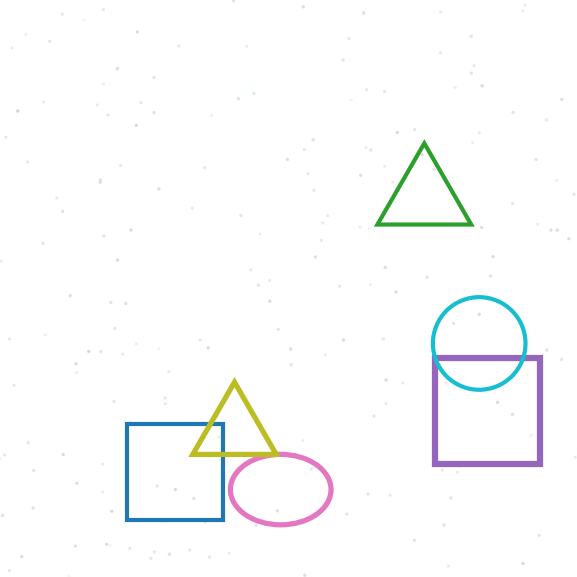[{"shape": "square", "thickness": 2, "radius": 0.42, "center": [0.303, 0.182]}, {"shape": "triangle", "thickness": 2, "radius": 0.47, "center": [0.735, 0.657]}, {"shape": "square", "thickness": 3, "radius": 0.46, "center": [0.844, 0.288]}, {"shape": "oval", "thickness": 2.5, "radius": 0.44, "center": [0.486, 0.151]}, {"shape": "triangle", "thickness": 2.5, "radius": 0.42, "center": [0.406, 0.254]}, {"shape": "circle", "thickness": 2, "radius": 0.4, "center": [0.83, 0.404]}]